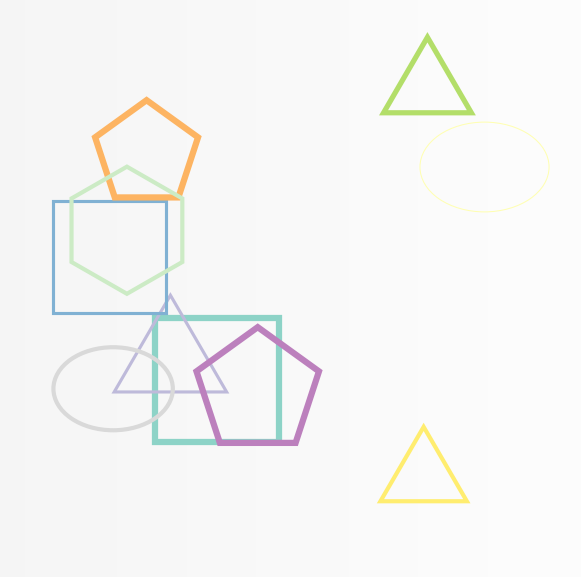[{"shape": "square", "thickness": 3, "radius": 0.53, "center": [0.373, 0.341]}, {"shape": "oval", "thickness": 0.5, "radius": 0.56, "center": [0.834, 0.71]}, {"shape": "triangle", "thickness": 1.5, "radius": 0.56, "center": [0.293, 0.376]}, {"shape": "square", "thickness": 1.5, "radius": 0.48, "center": [0.188, 0.554]}, {"shape": "pentagon", "thickness": 3, "radius": 0.47, "center": [0.252, 0.733]}, {"shape": "triangle", "thickness": 2.5, "radius": 0.44, "center": [0.735, 0.847]}, {"shape": "oval", "thickness": 2, "radius": 0.51, "center": [0.195, 0.326]}, {"shape": "pentagon", "thickness": 3, "radius": 0.55, "center": [0.443, 0.322]}, {"shape": "hexagon", "thickness": 2, "radius": 0.55, "center": [0.218, 0.6]}, {"shape": "triangle", "thickness": 2, "radius": 0.43, "center": [0.729, 0.174]}]